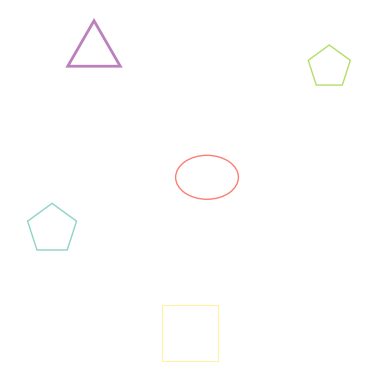[{"shape": "pentagon", "thickness": 1, "radius": 0.33, "center": [0.135, 0.405]}, {"shape": "oval", "thickness": 1, "radius": 0.41, "center": [0.538, 0.539]}, {"shape": "pentagon", "thickness": 1, "radius": 0.29, "center": [0.855, 0.826]}, {"shape": "triangle", "thickness": 2, "radius": 0.39, "center": [0.244, 0.867]}, {"shape": "square", "thickness": 0.5, "radius": 0.37, "center": [0.495, 0.135]}]